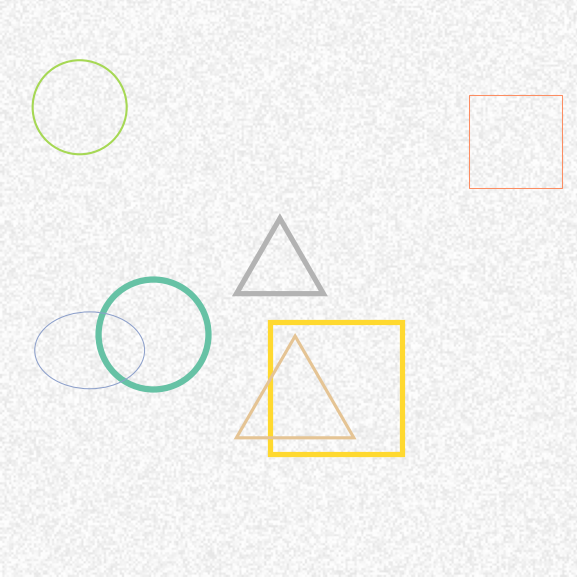[{"shape": "circle", "thickness": 3, "radius": 0.48, "center": [0.266, 0.42]}, {"shape": "square", "thickness": 0.5, "radius": 0.4, "center": [0.892, 0.754]}, {"shape": "oval", "thickness": 0.5, "radius": 0.48, "center": [0.155, 0.393]}, {"shape": "circle", "thickness": 1, "radius": 0.41, "center": [0.138, 0.813]}, {"shape": "square", "thickness": 2.5, "radius": 0.57, "center": [0.581, 0.327]}, {"shape": "triangle", "thickness": 1.5, "radius": 0.59, "center": [0.511, 0.3]}, {"shape": "triangle", "thickness": 2.5, "radius": 0.43, "center": [0.485, 0.534]}]